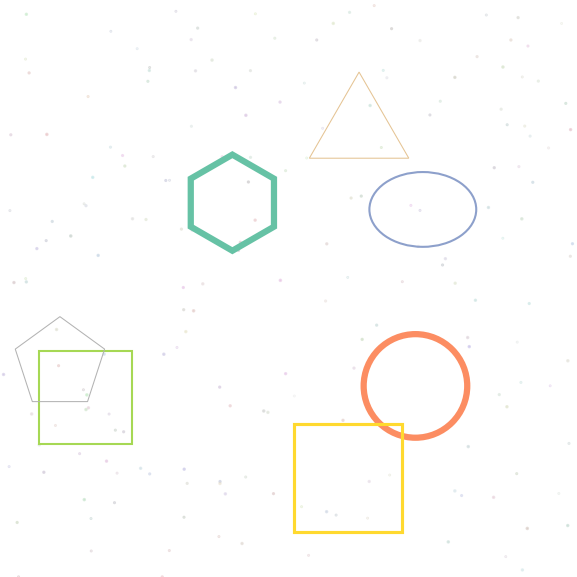[{"shape": "hexagon", "thickness": 3, "radius": 0.42, "center": [0.402, 0.648]}, {"shape": "circle", "thickness": 3, "radius": 0.45, "center": [0.719, 0.331]}, {"shape": "oval", "thickness": 1, "radius": 0.46, "center": [0.732, 0.636]}, {"shape": "square", "thickness": 1, "radius": 0.4, "center": [0.148, 0.311]}, {"shape": "square", "thickness": 1.5, "radius": 0.47, "center": [0.602, 0.172]}, {"shape": "triangle", "thickness": 0.5, "radius": 0.5, "center": [0.622, 0.775]}, {"shape": "pentagon", "thickness": 0.5, "radius": 0.41, "center": [0.104, 0.369]}]